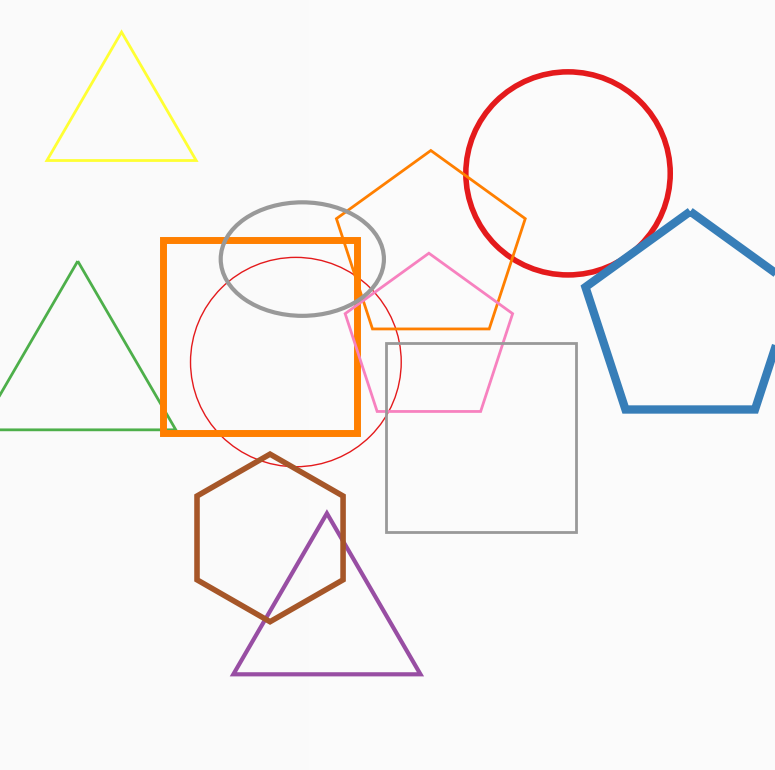[{"shape": "circle", "thickness": 0.5, "radius": 0.68, "center": [0.382, 0.53]}, {"shape": "circle", "thickness": 2, "radius": 0.66, "center": [0.733, 0.775]}, {"shape": "pentagon", "thickness": 3, "radius": 0.71, "center": [0.891, 0.583]}, {"shape": "triangle", "thickness": 1, "radius": 0.73, "center": [0.1, 0.515]}, {"shape": "triangle", "thickness": 1.5, "radius": 0.7, "center": [0.422, 0.194]}, {"shape": "square", "thickness": 2.5, "radius": 0.63, "center": [0.335, 0.563]}, {"shape": "pentagon", "thickness": 1, "radius": 0.64, "center": [0.556, 0.676]}, {"shape": "triangle", "thickness": 1, "radius": 0.56, "center": [0.157, 0.847]}, {"shape": "hexagon", "thickness": 2, "radius": 0.54, "center": [0.348, 0.301]}, {"shape": "pentagon", "thickness": 1, "radius": 0.57, "center": [0.553, 0.558]}, {"shape": "oval", "thickness": 1.5, "radius": 0.53, "center": [0.39, 0.664]}, {"shape": "square", "thickness": 1, "radius": 0.61, "center": [0.621, 0.432]}]